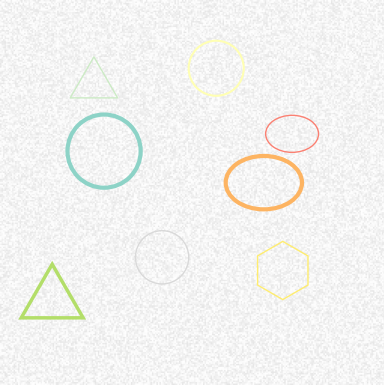[{"shape": "circle", "thickness": 3, "radius": 0.48, "center": [0.27, 0.607]}, {"shape": "circle", "thickness": 1.5, "radius": 0.36, "center": [0.562, 0.823]}, {"shape": "oval", "thickness": 1, "radius": 0.34, "center": [0.759, 0.652]}, {"shape": "oval", "thickness": 3, "radius": 0.5, "center": [0.685, 0.526]}, {"shape": "triangle", "thickness": 2.5, "radius": 0.46, "center": [0.136, 0.221]}, {"shape": "circle", "thickness": 1, "radius": 0.35, "center": [0.421, 0.332]}, {"shape": "triangle", "thickness": 1, "radius": 0.36, "center": [0.244, 0.781]}, {"shape": "hexagon", "thickness": 1, "radius": 0.38, "center": [0.735, 0.297]}]